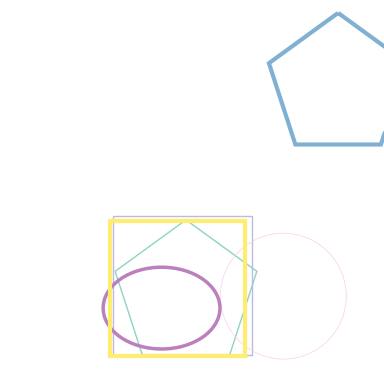[{"shape": "pentagon", "thickness": 1, "radius": 0.97, "center": [0.483, 0.235]}, {"shape": "square", "thickness": 1, "radius": 0.9, "center": [0.474, 0.26]}, {"shape": "pentagon", "thickness": 3, "radius": 0.94, "center": [0.878, 0.778]}, {"shape": "circle", "thickness": 0.5, "radius": 0.82, "center": [0.736, 0.231]}, {"shape": "oval", "thickness": 2.5, "radius": 0.76, "center": [0.42, 0.2]}, {"shape": "square", "thickness": 3, "radius": 0.87, "center": [0.461, 0.251]}]